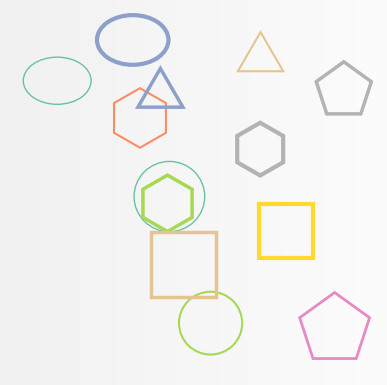[{"shape": "oval", "thickness": 1, "radius": 0.44, "center": [0.148, 0.79]}, {"shape": "circle", "thickness": 1, "radius": 0.46, "center": [0.437, 0.49]}, {"shape": "hexagon", "thickness": 1.5, "radius": 0.39, "center": [0.361, 0.694]}, {"shape": "oval", "thickness": 3, "radius": 0.46, "center": [0.342, 0.896]}, {"shape": "triangle", "thickness": 2.5, "radius": 0.33, "center": [0.414, 0.755]}, {"shape": "pentagon", "thickness": 2, "radius": 0.47, "center": [0.864, 0.145]}, {"shape": "hexagon", "thickness": 2.5, "radius": 0.37, "center": [0.432, 0.472]}, {"shape": "circle", "thickness": 1.5, "radius": 0.41, "center": [0.543, 0.161]}, {"shape": "square", "thickness": 3, "radius": 0.35, "center": [0.738, 0.399]}, {"shape": "square", "thickness": 2.5, "radius": 0.42, "center": [0.473, 0.313]}, {"shape": "triangle", "thickness": 1.5, "radius": 0.34, "center": [0.672, 0.849]}, {"shape": "pentagon", "thickness": 2.5, "radius": 0.37, "center": [0.887, 0.765]}, {"shape": "hexagon", "thickness": 3, "radius": 0.34, "center": [0.671, 0.613]}]